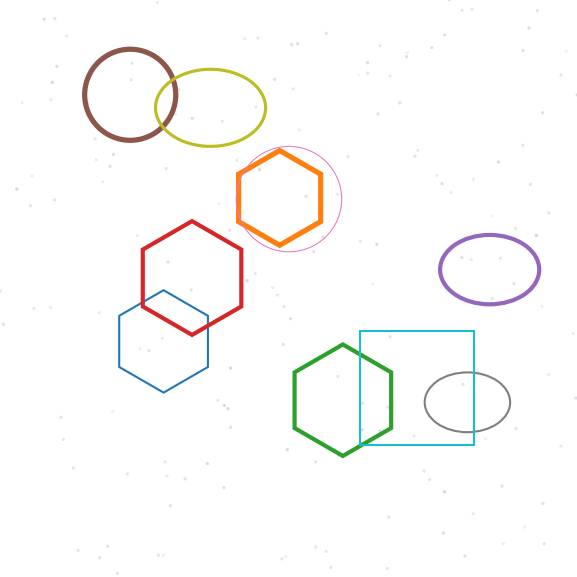[{"shape": "hexagon", "thickness": 1, "radius": 0.44, "center": [0.283, 0.408]}, {"shape": "hexagon", "thickness": 2.5, "radius": 0.41, "center": [0.484, 0.656]}, {"shape": "hexagon", "thickness": 2, "radius": 0.48, "center": [0.594, 0.306]}, {"shape": "hexagon", "thickness": 2, "radius": 0.49, "center": [0.333, 0.518]}, {"shape": "oval", "thickness": 2, "radius": 0.43, "center": [0.848, 0.532]}, {"shape": "circle", "thickness": 2.5, "radius": 0.39, "center": [0.225, 0.835]}, {"shape": "circle", "thickness": 0.5, "radius": 0.46, "center": [0.5, 0.654]}, {"shape": "oval", "thickness": 1, "radius": 0.37, "center": [0.809, 0.303]}, {"shape": "oval", "thickness": 1.5, "radius": 0.48, "center": [0.365, 0.812]}, {"shape": "square", "thickness": 1, "radius": 0.49, "center": [0.722, 0.328]}]